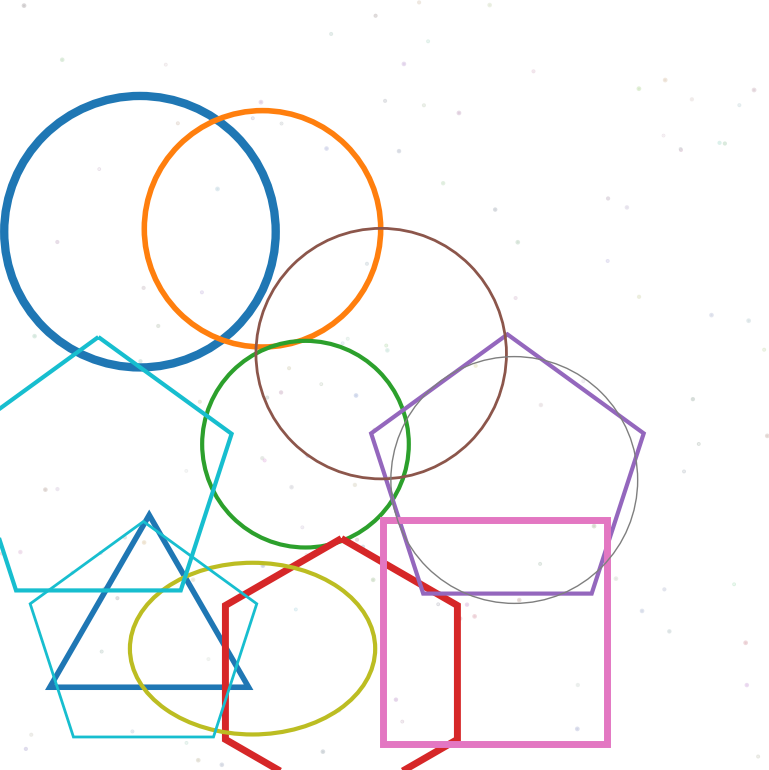[{"shape": "circle", "thickness": 3, "radius": 0.88, "center": [0.182, 0.699]}, {"shape": "triangle", "thickness": 2, "radius": 0.75, "center": [0.194, 0.182]}, {"shape": "circle", "thickness": 2, "radius": 0.77, "center": [0.341, 0.703]}, {"shape": "circle", "thickness": 1.5, "radius": 0.67, "center": [0.397, 0.423]}, {"shape": "hexagon", "thickness": 2.5, "radius": 0.87, "center": [0.443, 0.127]}, {"shape": "pentagon", "thickness": 1.5, "radius": 0.93, "center": [0.659, 0.38]}, {"shape": "circle", "thickness": 1, "radius": 0.81, "center": [0.495, 0.541]}, {"shape": "square", "thickness": 2.5, "radius": 0.73, "center": [0.643, 0.179]}, {"shape": "circle", "thickness": 0.5, "radius": 0.8, "center": [0.668, 0.377]}, {"shape": "oval", "thickness": 1.5, "radius": 0.8, "center": [0.328, 0.158]}, {"shape": "pentagon", "thickness": 1, "radius": 0.77, "center": [0.186, 0.168]}, {"shape": "pentagon", "thickness": 1.5, "radius": 0.91, "center": [0.128, 0.38]}]